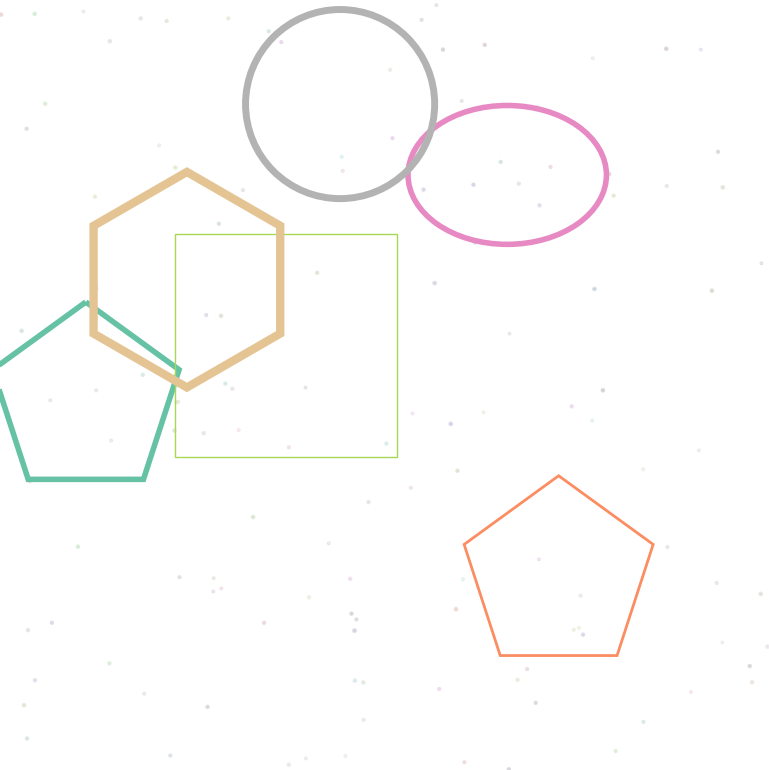[{"shape": "pentagon", "thickness": 2, "radius": 0.64, "center": [0.111, 0.48]}, {"shape": "pentagon", "thickness": 1, "radius": 0.65, "center": [0.726, 0.253]}, {"shape": "oval", "thickness": 2, "radius": 0.64, "center": [0.659, 0.773]}, {"shape": "square", "thickness": 0.5, "radius": 0.72, "center": [0.372, 0.551]}, {"shape": "hexagon", "thickness": 3, "radius": 0.7, "center": [0.243, 0.637]}, {"shape": "circle", "thickness": 2.5, "radius": 0.61, "center": [0.442, 0.865]}]